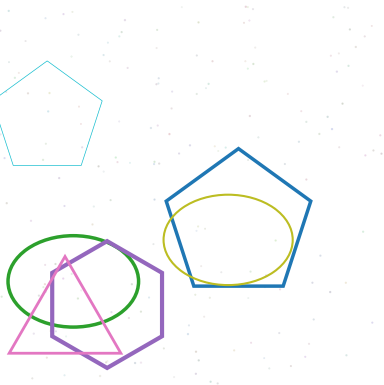[{"shape": "pentagon", "thickness": 2.5, "radius": 0.99, "center": [0.619, 0.417]}, {"shape": "oval", "thickness": 2.5, "radius": 0.85, "center": [0.19, 0.269]}, {"shape": "hexagon", "thickness": 3, "radius": 0.82, "center": [0.278, 0.209]}, {"shape": "triangle", "thickness": 2, "radius": 0.84, "center": [0.169, 0.166]}, {"shape": "oval", "thickness": 1.5, "radius": 0.84, "center": [0.593, 0.377]}, {"shape": "pentagon", "thickness": 0.5, "radius": 0.75, "center": [0.123, 0.692]}]